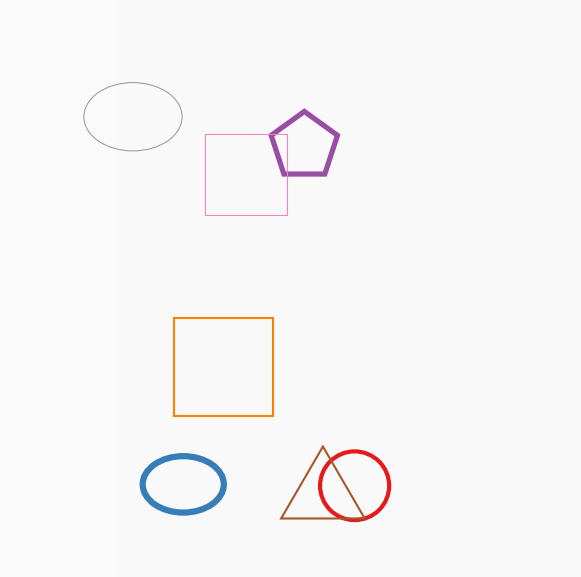[{"shape": "circle", "thickness": 2, "radius": 0.3, "center": [0.61, 0.158]}, {"shape": "oval", "thickness": 3, "radius": 0.35, "center": [0.315, 0.16]}, {"shape": "pentagon", "thickness": 2.5, "radius": 0.3, "center": [0.524, 0.746]}, {"shape": "square", "thickness": 1, "radius": 0.42, "center": [0.385, 0.364]}, {"shape": "triangle", "thickness": 1, "radius": 0.42, "center": [0.556, 0.143]}, {"shape": "square", "thickness": 0.5, "radius": 0.35, "center": [0.423, 0.697]}, {"shape": "oval", "thickness": 0.5, "radius": 0.42, "center": [0.229, 0.797]}]